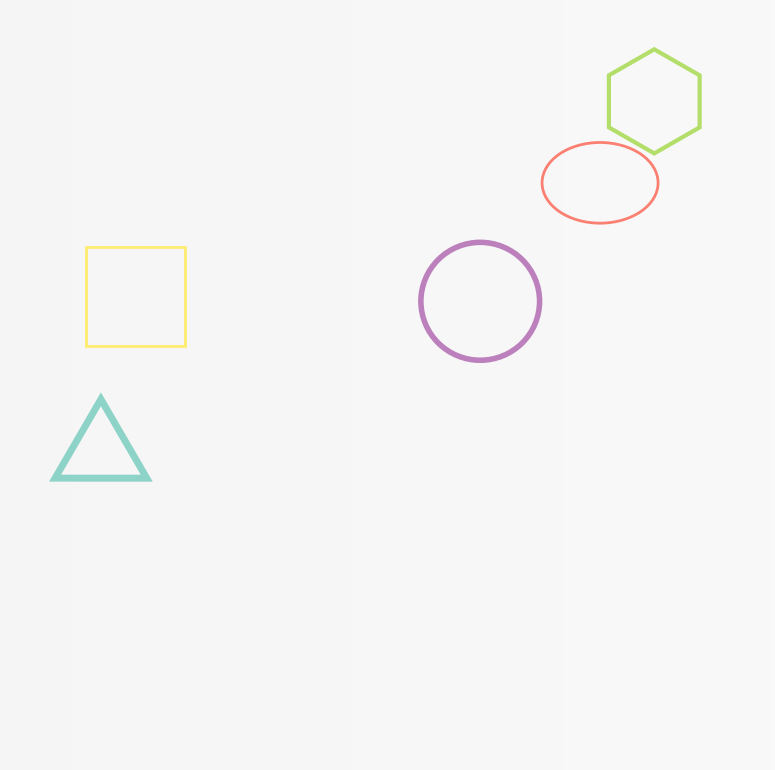[{"shape": "triangle", "thickness": 2.5, "radius": 0.34, "center": [0.13, 0.413]}, {"shape": "oval", "thickness": 1, "radius": 0.37, "center": [0.774, 0.763]}, {"shape": "hexagon", "thickness": 1.5, "radius": 0.34, "center": [0.844, 0.868]}, {"shape": "circle", "thickness": 2, "radius": 0.38, "center": [0.62, 0.609]}, {"shape": "square", "thickness": 1, "radius": 0.32, "center": [0.175, 0.615]}]